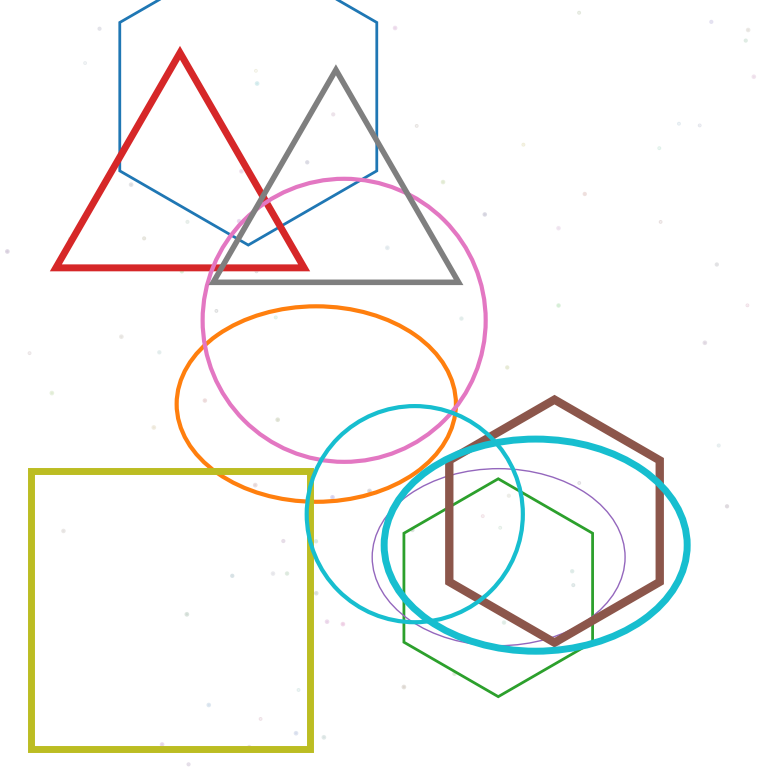[{"shape": "hexagon", "thickness": 1, "radius": 0.96, "center": [0.322, 0.874]}, {"shape": "oval", "thickness": 1.5, "radius": 0.91, "center": [0.411, 0.475]}, {"shape": "hexagon", "thickness": 1, "radius": 0.71, "center": [0.647, 0.237]}, {"shape": "triangle", "thickness": 2.5, "radius": 0.93, "center": [0.234, 0.745]}, {"shape": "oval", "thickness": 0.5, "radius": 0.82, "center": [0.648, 0.276]}, {"shape": "hexagon", "thickness": 3, "radius": 0.79, "center": [0.72, 0.323]}, {"shape": "circle", "thickness": 1.5, "radius": 0.92, "center": [0.447, 0.584]}, {"shape": "triangle", "thickness": 2, "radius": 0.92, "center": [0.436, 0.725]}, {"shape": "square", "thickness": 2.5, "radius": 0.91, "center": [0.222, 0.208]}, {"shape": "oval", "thickness": 2.5, "radius": 0.98, "center": [0.696, 0.292]}, {"shape": "circle", "thickness": 1.5, "radius": 0.7, "center": [0.539, 0.332]}]